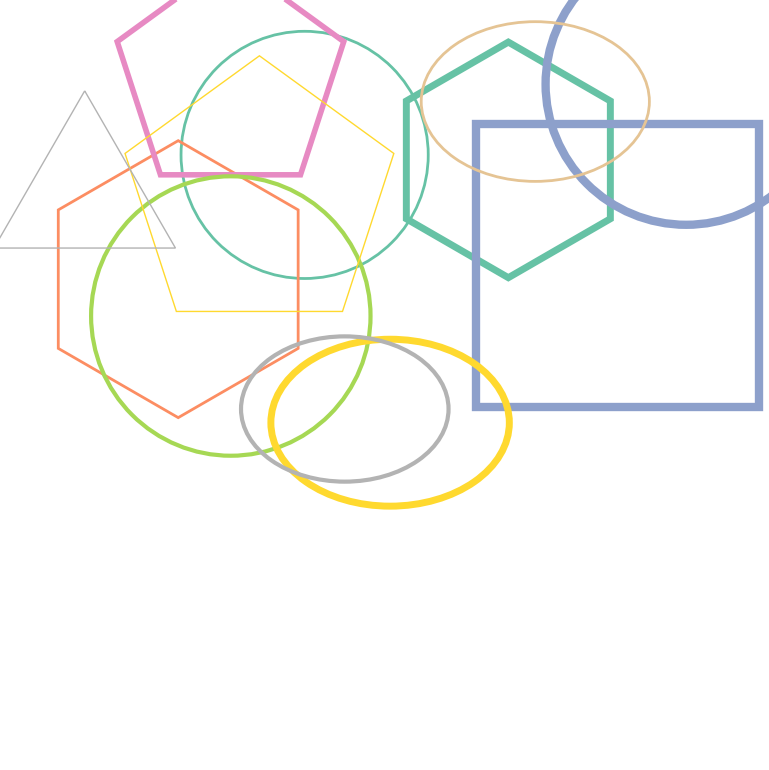[{"shape": "hexagon", "thickness": 2.5, "radius": 0.76, "center": [0.66, 0.792]}, {"shape": "circle", "thickness": 1, "radius": 0.8, "center": [0.396, 0.799]}, {"shape": "hexagon", "thickness": 1, "radius": 0.9, "center": [0.231, 0.637]}, {"shape": "circle", "thickness": 3, "radius": 0.91, "center": [0.891, 0.891]}, {"shape": "square", "thickness": 3, "radius": 0.92, "center": [0.802, 0.656]}, {"shape": "pentagon", "thickness": 2, "radius": 0.77, "center": [0.299, 0.898]}, {"shape": "circle", "thickness": 1.5, "radius": 0.91, "center": [0.3, 0.59]}, {"shape": "pentagon", "thickness": 0.5, "radius": 0.92, "center": [0.337, 0.744]}, {"shape": "oval", "thickness": 2.5, "radius": 0.77, "center": [0.507, 0.451]}, {"shape": "oval", "thickness": 1, "radius": 0.74, "center": [0.695, 0.868]}, {"shape": "oval", "thickness": 1.5, "radius": 0.67, "center": [0.448, 0.469]}, {"shape": "triangle", "thickness": 0.5, "radius": 0.68, "center": [0.11, 0.746]}]